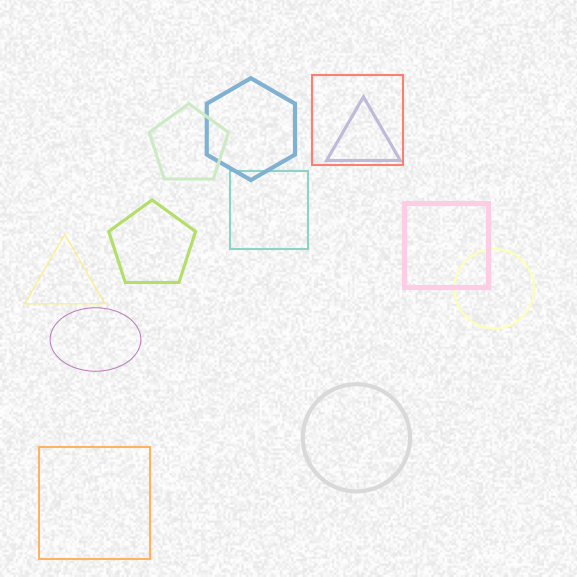[{"shape": "square", "thickness": 1, "radius": 0.34, "center": [0.466, 0.635]}, {"shape": "circle", "thickness": 1, "radius": 0.34, "center": [0.856, 0.499]}, {"shape": "triangle", "thickness": 1.5, "radius": 0.37, "center": [0.629, 0.758]}, {"shape": "square", "thickness": 1, "radius": 0.39, "center": [0.619, 0.791]}, {"shape": "hexagon", "thickness": 2, "radius": 0.44, "center": [0.434, 0.776]}, {"shape": "square", "thickness": 1, "radius": 0.48, "center": [0.164, 0.128]}, {"shape": "pentagon", "thickness": 1.5, "radius": 0.4, "center": [0.263, 0.574]}, {"shape": "square", "thickness": 2.5, "radius": 0.36, "center": [0.772, 0.575]}, {"shape": "circle", "thickness": 2, "radius": 0.46, "center": [0.617, 0.241]}, {"shape": "oval", "thickness": 0.5, "radius": 0.39, "center": [0.165, 0.411]}, {"shape": "pentagon", "thickness": 1.5, "radius": 0.36, "center": [0.327, 0.748]}, {"shape": "triangle", "thickness": 0.5, "radius": 0.4, "center": [0.112, 0.513]}]